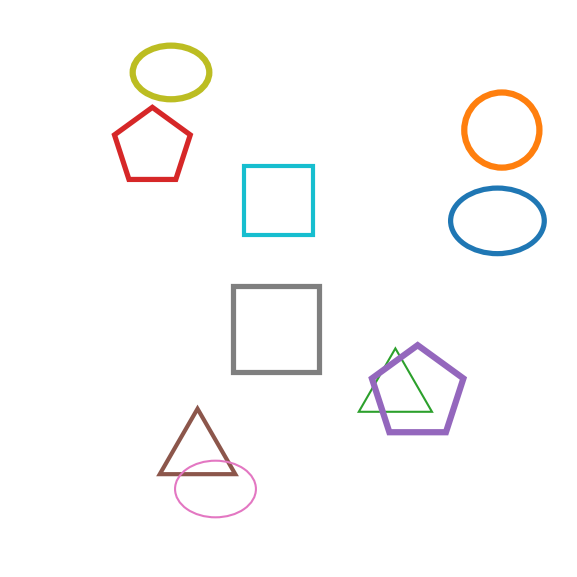[{"shape": "oval", "thickness": 2.5, "radius": 0.41, "center": [0.861, 0.617]}, {"shape": "circle", "thickness": 3, "radius": 0.33, "center": [0.869, 0.774]}, {"shape": "triangle", "thickness": 1, "radius": 0.37, "center": [0.685, 0.323]}, {"shape": "pentagon", "thickness": 2.5, "radius": 0.35, "center": [0.264, 0.744]}, {"shape": "pentagon", "thickness": 3, "radius": 0.42, "center": [0.723, 0.318]}, {"shape": "triangle", "thickness": 2, "radius": 0.38, "center": [0.342, 0.216]}, {"shape": "oval", "thickness": 1, "radius": 0.35, "center": [0.373, 0.152]}, {"shape": "square", "thickness": 2.5, "radius": 0.37, "center": [0.478, 0.43]}, {"shape": "oval", "thickness": 3, "radius": 0.33, "center": [0.296, 0.874]}, {"shape": "square", "thickness": 2, "radius": 0.3, "center": [0.483, 0.651]}]